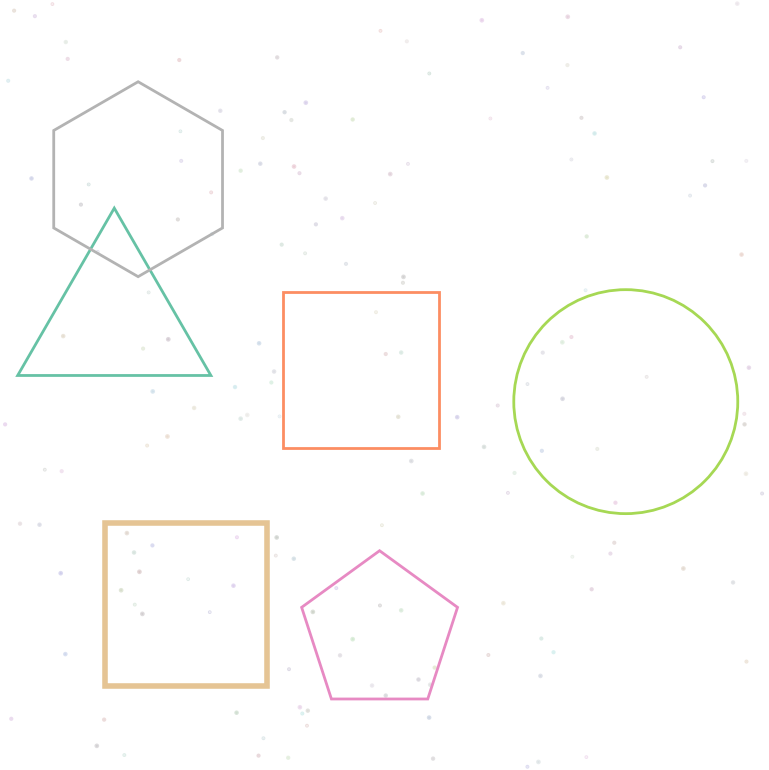[{"shape": "triangle", "thickness": 1, "radius": 0.72, "center": [0.148, 0.585]}, {"shape": "square", "thickness": 1, "radius": 0.51, "center": [0.469, 0.519]}, {"shape": "pentagon", "thickness": 1, "radius": 0.53, "center": [0.493, 0.178]}, {"shape": "circle", "thickness": 1, "radius": 0.73, "center": [0.813, 0.478]}, {"shape": "square", "thickness": 2, "radius": 0.53, "center": [0.241, 0.215]}, {"shape": "hexagon", "thickness": 1, "radius": 0.63, "center": [0.179, 0.767]}]